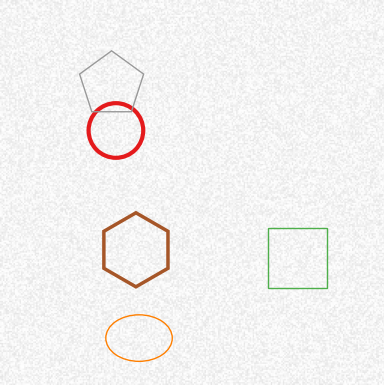[{"shape": "circle", "thickness": 3, "radius": 0.35, "center": [0.301, 0.661]}, {"shape": "square", "thickness": 1, "radius": 0.38, "center": [0.772, 0.33]}, {"shape": "oval", "thickness": 1, "radius": 0.43, "center": [0.361, 0.122]}, {"shape": "hexagon", "thickness": 2.5, "radius": 0.48, "center": [0.353, 0.351]}, {"shape": "pentagon", "thickness": 1, "radius": 0.44, "center": [0.29, 0.781]}]